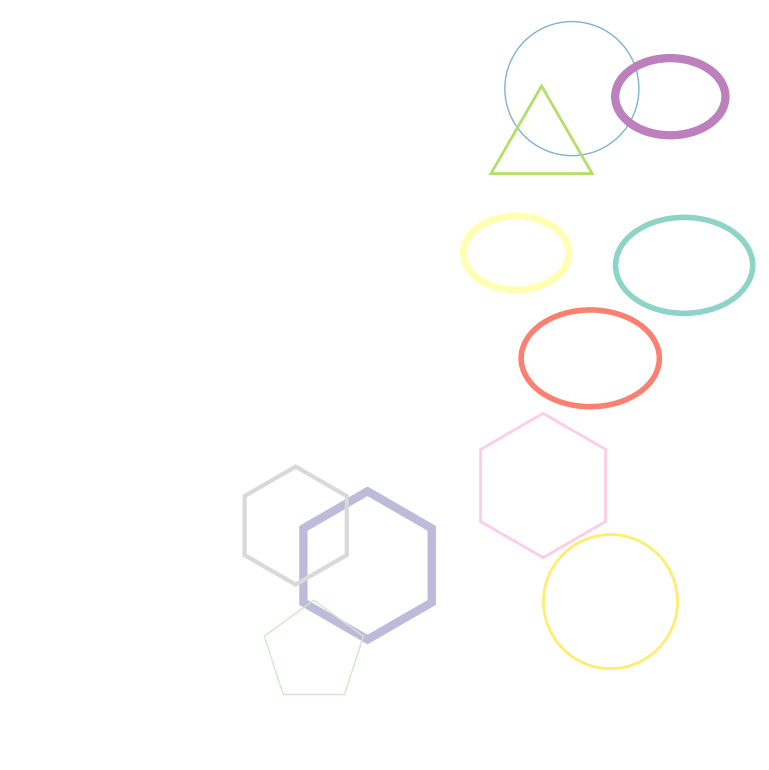[{"shape": "oval", "thickness": 2, "radius": 0.45, "center": [0.888, 0.655]}, {"shape": "oval", "thickness": 2.5, "radius": 0.34, "center": [0.67, 0.671]}, {"shape": "hexagon", "thickness": 3, "radius": 0.48, "center": [0.477, 0.266]}, {"shape": "oval", "thickness": 2, "radius": 0.45, "center": [0.767, 0.535]}, {"shape": "circle", "thickness": 0.5, "radius": 0.44, "center": [0.743, 0.885]}, {"shape": "triangle", "thickness": 1, "radius": 0.38, "center": [0.703, 0.812]}, {"shape": "hexagon", "thickness": 1, "radius": 0.47, "center": [0.705, 0.37]}, {"shape": "hexagon", "thickness": 1.5, "radius": 0.38, "center": [0.384, 0.317]}, {"shape": "oval", "thickness": 3, "radius": 0.36, "center": [0.871, 0.874]}, {"shape": "pentagon", "thickness": 0.5, "radius": 0.34, "center": [0.408, 0.153]}, {"shape": "circle", "thickness": 1, "radius": 0.44, "center": [0.793, 0.219]}]